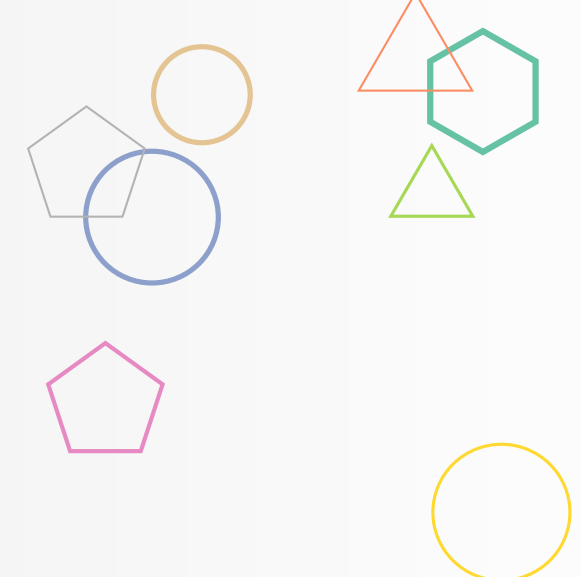[{"shape": "hexagon", "thickness": 3, "radius": 0.52, "center": [0.831, 0.841]}, {"shape": "triangle", "thickness": 1, "radius": 0.56, "center": [0.715, 0.899]}, {"shape": "circle", "thickness": 2.5, "radius": 0.57, "center": [0.262, 0.623]}, {"shape": "pentagon", "thickness": 2, "radius": 0.52, "center": [0.181, 0.302]}, {"shape": "triangle", "thickness": 1.5, "radius": 0.41, "center": [0.743, 0.665]}, {"shape": "circle", "thickness": 1.5, "radius": 0.59, "center": [0.863, 0.112]}, {"shape": "circle", "thickness": 2.5, "radius": 0.42, "center": [0.347, 0.835]}, {"shape": "pentagon", "thickness": 1, "radius": 0.53, "center": [0.149, 0.709]}]